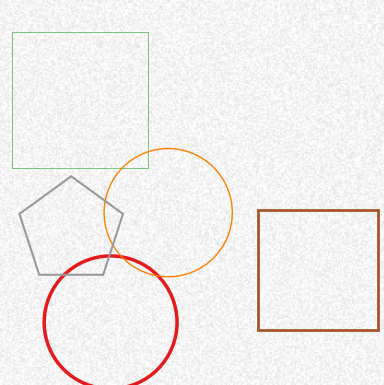[{"shape": "circle", "thickness": 2.5, "radius": 0.86, "center": [0.287, 0.163]}, {"shape": "square", "thickness": 0.5, "radius": 0.88, "center": [0.207, 0.739]}, {"shape": "circle", "thickness": 1, "radius": 0.83, "center": [0.437, 0.448]}, {"shape": "square", "thickness": 2, "radius": 0.78, "center": [0.826, 0.298]}, {"shape": "pentagon", "thickness": 1.5, "radius": 0.71, "center": [0.185, 0.401]}]